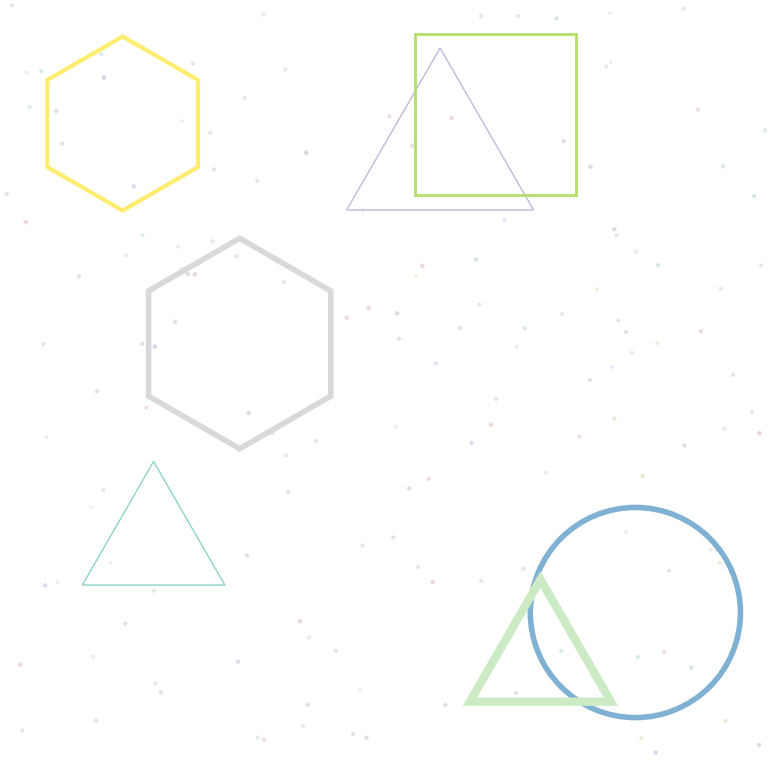[{"shape": "triangle", "thickness": 0.5, "radius": 0.53, "center": [0.199, 0.294]}, {"shape": "triangle", "thickness": 0.5, "radius": 0.7, "center": [0.572, 0.797]}, {"shape": "circle", "thickness": 2, "radius": 0.68, "center": [0.825, 0.205]}, {"shape": "square", "thickness": 1, "radius": 0.53, "center": [0.643, 0.851]}, {"shape": "hexagon", "thickness": 2, "radius": 0.68, "center": [0.311, 0.554]}, {"shape": "triangle", "thickness": 3, "radius": 0.53, "center": [0.702, 0.142]}, {"shape": "hexagon", "thickness": 1.5, "radius": 0.57, "center": [0.159, 0.84]}]